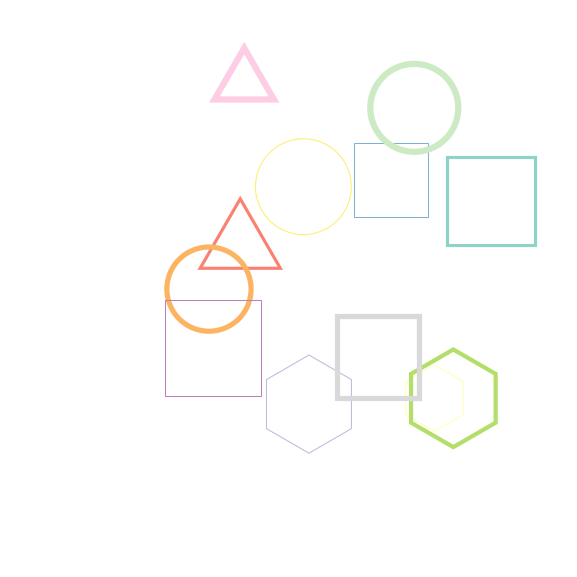[{"shape": "square", "thickness": 1.5, "radius": 0.38, "center": [0.851, 0.651]}, {"shape": "hexagon", "thickness": 0.5, "radius": 0.29, "center": [0.752, 0.31]}, {"shape": "hexagon", "thickness": 0.5, "radius": 0.42, "center": [0.535, 0.299]}, {"shape": "triangle", "thickness": 1.5, "radius": 0.4, "center": [0.416, 0.575]}, {"shape": "square", "thickness": 0.5, "radius": 0.32, "center": [0.678, 0.687]}, {"shape": "circle", "thickness": 2.5, "radius": 0.36, "center": [0.362, 0.499]}, {"shape": "hexagon", "thickness": 2, "radius": 0.42, "center": [0.785, 0.309]}, {"shape": "triangle", "thickness": 3, "radius": 0.3, "center": [0.423, 0.857]}, {"shape": "square", "thickness": 2.5, "radius": 0.36, "center": [0.654, 0.381]}, {"shape": "square", "thickness": 0.5, "radius": 0.41, "center": [0.369, 0.397]}, {"shape": "circle", "thickness": 3, "radius": 0.38, "center": [0.717, 0.812]}, {"shape": "circle", "thickness": 0.5, "radius": 0.41, "center": [0.525, 0.676]}]